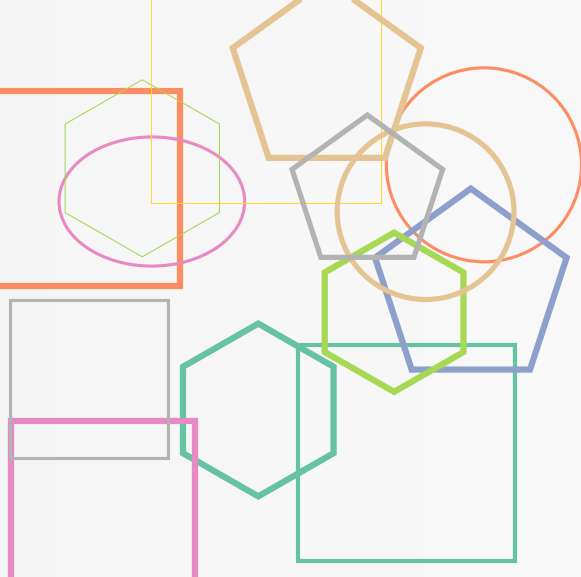[{"shape": "square", "thickness": 2, "radius": 0.93, "center": [0.699, 0.214]}, {"shape": "hexagon", "thickness": 3, "radius": 0.75, "center": [0.444, 0.289]}, {"shape": "circle", "thickness": 1.5, "radius": 0.84, "center": [0.833, 0.714]}, {"shape": "square", "thickness": 3, "radius": 0.84, "center": [0.14, 0.673]}, {"shape": "pentagon", "thickness": 3, "radius": 0.87, "center": [0.81, 0.499]}, {"shape": "oval", "thickness": 1.5, "radius": 0.8, "center": [0.261, 0.65]}, {"shape": "square", "thickness": 3, "radius": 0.79, "center": [0.178, 0.112]}, {"shape": "hexagon", "thickness": 0.5, "radius": 0.77, "center": [0.245, 0.708]}, {"shape": "hexagon", "thickness": 3, "radius": 0.69, "center": [0.678, 0.458]}, {"shape": "square", "thickness": 0.5, "radius": 0.99, "center": [0.458, 0.846]}, {"shape": "pentagon", "thickness": 3, "radius": 0.85, "center": [0.562, 0.863]}, {"shape": "circle", "thickness": 2.5, "radius": 0.76, "center": [0.732, 0.633]}, {"shape": "pentagon", "thickness": 2.5, "radius": 0.68, "center": [0.632, 0.664]}, {"shape": "square", "thickness": 1.5, "radius": 0.68, "center": [0.153, 0.342]}]